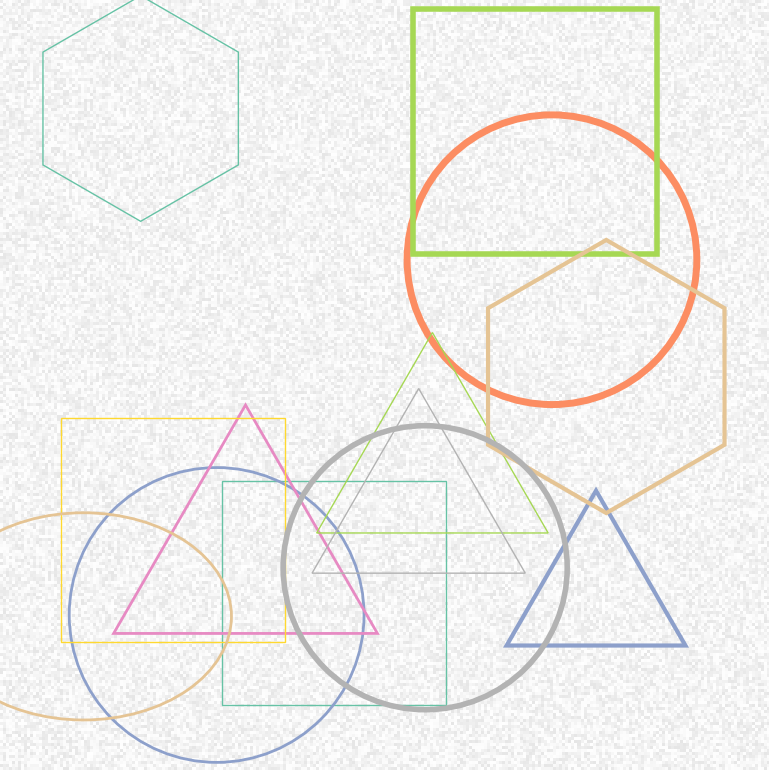[{"shape": "hexagon", "thickness": 0.5, "radius": 0.73, "center": [0.183, 0.859]}, {"shape": "square", "thickness": 0.5, "radius": 0.73, "center": [0.434, 0.23]}, {"shape": "circle", "thickness": 2.5, "radius": 0.94, "center": [0.717, 0.663]}, {"shape": "triangle", "thickness": 1.5, "radius": 0.67, "center": [0.774, 0.229]}, {"shape": "circle", "thickness": 1, "radius": 0.96, "center": [0.281, 0.201]}, {"shape": "triangle", "thickness": 1, "radius": 0.99, "center": [0.319, 0.276]}, {"shape": "square", "thickness": 2, "radius": 0.79, "center": [0.695, 0.829]}, {"shape": "triangle", "thickness": 0.5, "radius": 0.87, "center": [0.562, 0.395]}, {"shape": "square", "thickness": 0.5, "radius": 0.73, "center": [0.225, 0.312]}, {"shape": "oval", "thickness": 1, "radius": 0.96, "center": [0.108, 0.2]}, {"shape": "hexagon", "thickness": 1.5, "radius": 0.89, "center": [0.787, 0.511]}, {"shape": "circle", "thickness": 2, "radius": 0.92, "center": [0.552, 0.263]}, {"shape": "triangle", "thickness": 0.5, "radius": 0.8, "center": [0.544, 0.336]}]